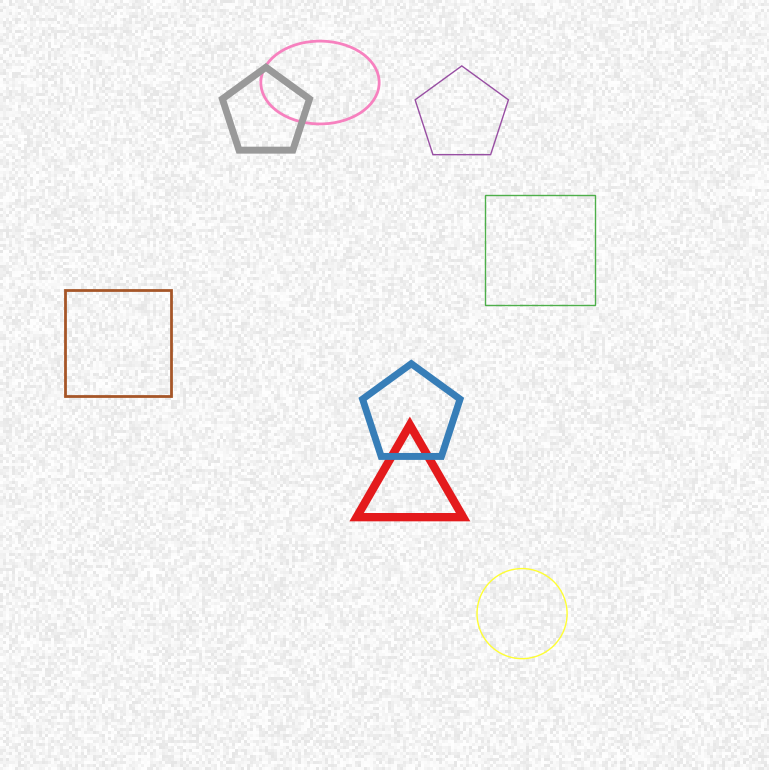[{"shape": "triangle", "thickness": 3, "radius": 0.4, "center": [0.532, 0.368]}, {"shape": "pentagon", "thickness": 2.5, "radius": 0.33, "center": [0.534, 0.461]}, {"shape": "square", "thickness": 0.5, "radius": 0.36, "center": [0.701, 0.675]}, {"shape": "pentagon", "thickness": 0.5, "radius": 0.32, "center": [0.6, 0.851]}, {"shape": "circle", "thickness": 0.5, "radius": 0.29, "center": [0.678, 0.203]}, {"shape": "square", "thickness": 1, "radius": 0.34, "center": [0.154, 0.555]}, {"shape": "oval", "thickness": 1, "radius": 0.38, "center": [0.416, 0.893]}, {"shape": "pentagon", "thickness": 2.5, "radius": 0.3, "center": [0.345, 0.853]}]